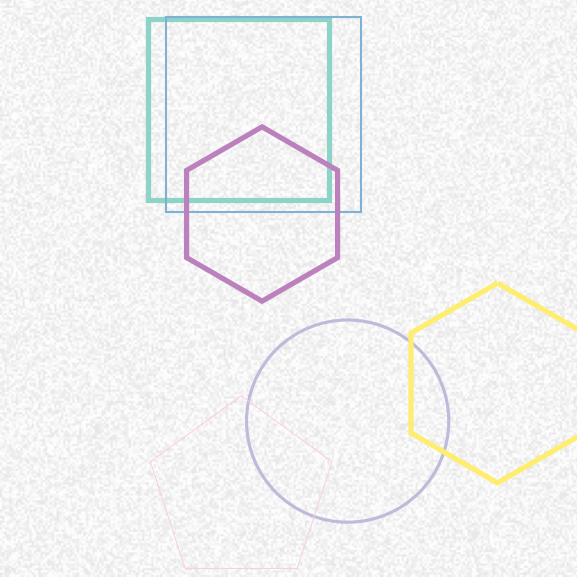[{"shape": "square", "thickness": 2.5, "radius": 0.78, "center": [0.414, 0.81]}, {"shape": "circle", "thickness": 1.5, "radius": 0.88, "center": [0.602, 0.27]}, {"shape": "square", "thickness": 1, "radius": 0.84, "center": [0.456, 0.802]}, {"shape": "pentagon", "thickness": 0.5, "radius": 0.83, "center": [0.418, 0.149]}, {"shape": "hexagon", "thickness": 2.5, "radius": 0.75, "center": [0.454, 0.629]}, {"shape": "hexagon", "thickness": 2.5, "radius": 0.87, "center": [0.861, 0.336]}]